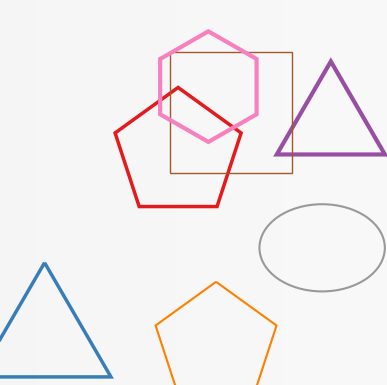[{"shape": "pentagon", "thickness": 2.5, "radius": 0.85, "center": [0.46, 0.602]}, {"shape": "triangle", "thickness": 2.5, "radius": 0.99, "center": [0.115, 0.12]}, {"shape": "triangle", "thickness": 3, "radius": 0.81, "center": [0.854, 0.679]}, {"shape": "pentagon", "thickness": 1.5, "radius": 0.82, "center": [0.558, 0.104]}, {"shape": "square", "thickness": 1, "radius": 0.79, "center": [0.596, 0.707]}, {"shape": "hexagon", "thickness": 3, "radius": 0.72, "center": [0.538, 0.775]}, {"shape": "oval", "thickness": 1.5, "radius": 0.81, "center": [0.831, 0.356]}]